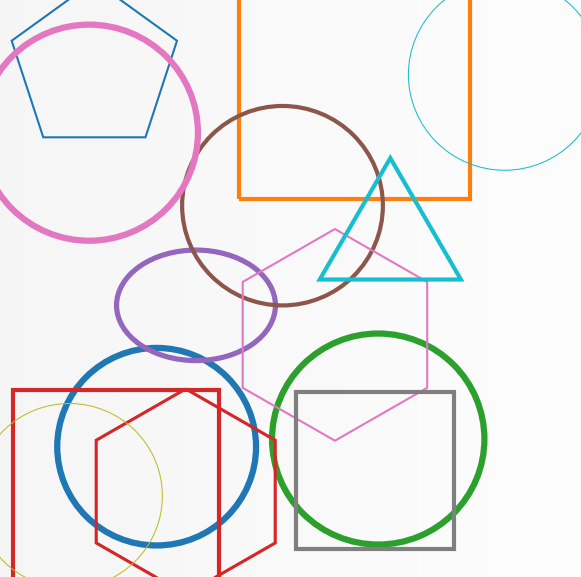[{"shape": "circle", "thickness": 3, "radius": 0.86, "center": [0.27, 0.226]}, {"shape": "pentagon", "thickness": 1, "radius": 0.75, "center": [0.162, 0.882]}, {"shape": "square", "thickness": 2, "radius": 0.99, "center": [0.61, 0.854]}, {"shape": "circle", "thickness": 3, "radius": 0.91, "center": [0.651, 0.239]}, {"shape": "hexagon", "thickness": 1.5, "radius": 0.89, "center": [0.32, 0.148]}, {"shape": "square", "thickness": 2, "radius": 0.89, "center": [0.199, 0.146]}, {"shape": "oval", "thickness": 2.5, "radius": 0.68, "center": [0.337, 0.47]}, {"shape": "circle", "thickness": 2, "radius": 0.86, "center": [0.486, 0.643]}, {"shape": "hexagon", "thickness": 1, "radius": 0.92, "center": [0.576, 0.419]}, {"shape": "circle", "thickness": 3, "radius": 0.94, "center": [0.153, 0.769]}, {"shape": "square", "thickness": 2, "radius": 0.68, "center": [0.646, 0.184]}, {"shape": "circle", "thickness": 0.5, "radius": 0.8, "center": [0.119, 0.14]}, {"shape": "triangle", "thickness": 2, "radius": 0.7, "center": [0.671, 0.585]}, {"shape": "circle", "thickness": 0.5, "radius": 0.83, "center": [0.868, 0.87]}]